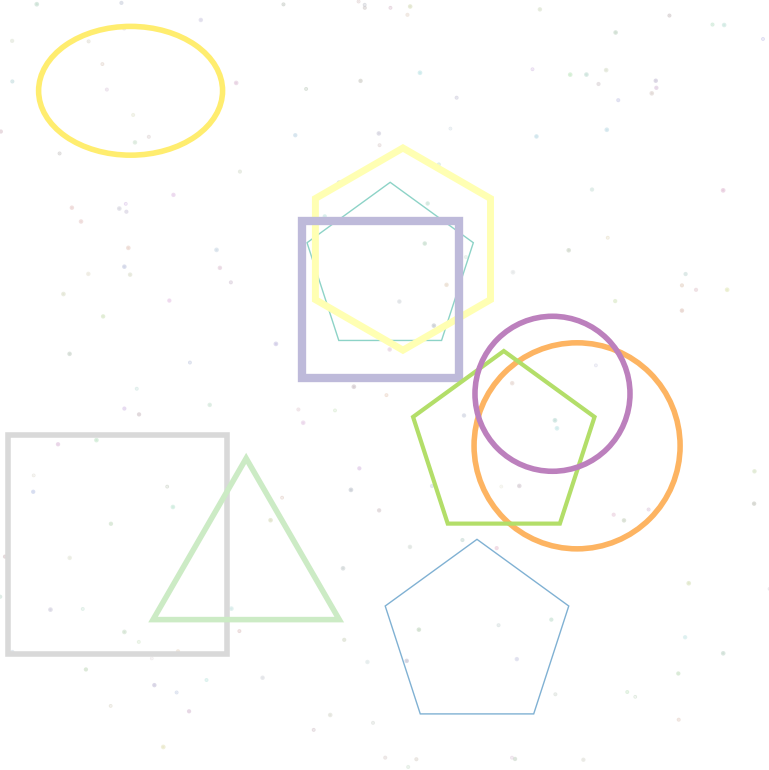[{"shape": "pentagon", "thickness": 0.5, "radius": 0.57, "center": [0.507, 0.65]}, {"shape": "hexagon", "thickness": 2.5, "radius": 0.66, "center": [0.523, 0.677]}, {"shape": "square", "thickness": 3, "radius": 0.51, "center": [0.494, 0.611]}, {"shape": "pentagon", "thickness": 0.5, "radius": 0.63, "center": [0.619, 0.174]}, {"shape": "circle", "thickness": 2, "radius": 0.67, "center": [0.749, 0.421]}, {"shape": "pentagon", "thickness": 1.5, "radius": 0.62, "center": [0.654, 0.42]}, {"shape": "square", "thickness": 2, "radius": 0.71, "center": [0.153, 0.292]}, {"shape": "circle", "thickness": 2, "radius": 0.5, "center": [0.718, 0.489]}, {"shape": "triangle", "thickness": 2, "radius": 0.7, "center": [0.32, 0.265]}, {"shape": "oval", "thickness": 2, "radius": 0.6, "center": [0.17, 0.882]}]